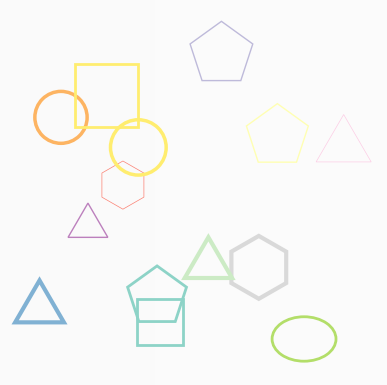[{"shape": "square", "thickness": 2, "radius": 0.3, "center": [0.412, 0.164]}, {"shape": "pentagon", "thickness": 2, "radius": 0.4, "center": [0.405, 0.229]}, {"shape": "pentagon", "thickness": 1, "radius": 0.42, "center": [0.716, 0.647]}, {"shape": "pentagon", "thickness": 1, "radius": 0.43, "center": [0.571, 0.86]}, {"shape": "hexagon", "thickness": 0.5, "radius": 0.31, "center": [0.317, 0.519]}, {"shape": "triangle", "thickness": 3, "radius": 0.36, "center": [0.102, 0.199]}, {"shape": "circle", "thickness": 2.5, "radius": 0.34, "center": [0.157, 0.695]}, {"shape": "oval", "thickness": 2, "radius": 0.41, "center": [0.785, 0.12]}, {"shape": "triangle", "thickness": 0.5, "radius": 0.41, "center": [0.887, 0.62]}, {"shape": "hexagon", "thickness": 3, "radius": 0.41, "center": [0.668, 0.306]}, {"shape": "triangle", "thickness": 1, "radius": 0.3, "center": [0.227, 0.413]}, {"shape": "triangle", "thickness": 3, "radius": 0.35, "center": [0.538, 0.313]}, {"shape": "square", "thickness": 2, "radius": 0.41, "center": [0.276, 0.751]}, {"shape": "circle", "thickness": 2.5, "radius": 0.36, "center": [0.357, 0.617]}]